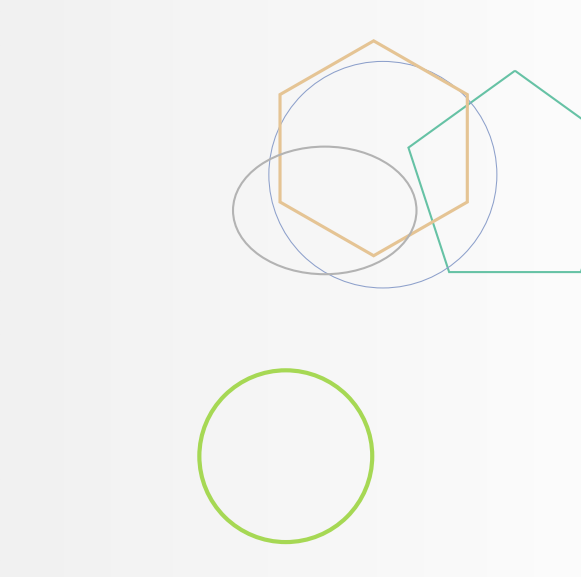[{"shape": "pentagon", "thickness": 1, "radius": 0.96, "center": [0.886, 0.684]}, {"shape": "circle", "thickness": 0.5, "radius": 0.98, "center": [0.659, 0.697]}, {"shape": "circle", "thickness": 2, "radius": 0.74, "center": [0.492, 0.209]}, {"shape": "hexagon", "thickness": 1.5, "radius": 0.93, "center": [0.643, 0.742]}, {"shape": "oval", "thickness": 1, "radius": 0.79, "center": [0.559, 0.635]}]